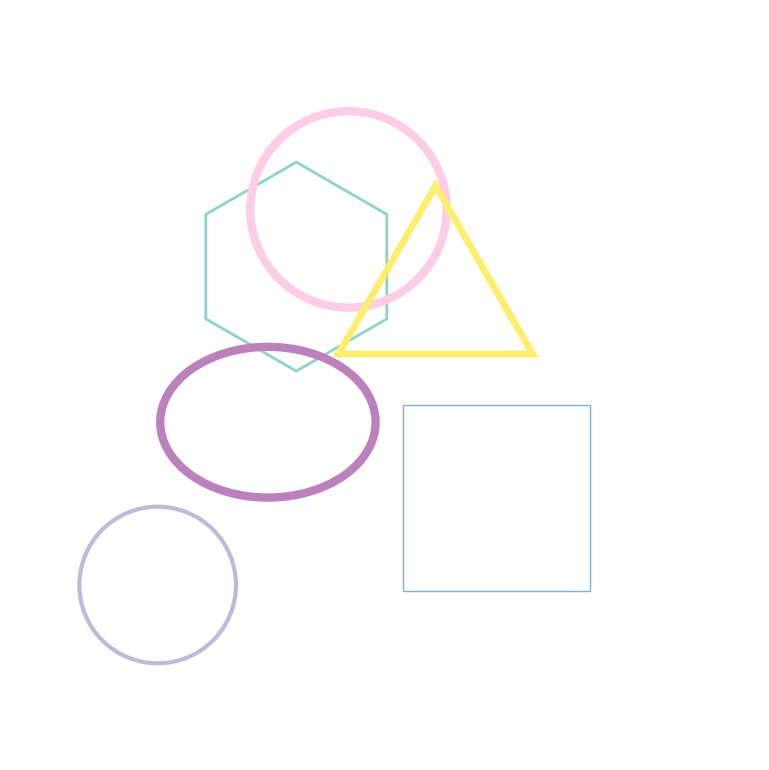[{"shape": "hexagon", "thickness": 1, "radius": 0.68, "center": [0.385, 0.654]}, {"shape": "circle", "thickness": 1.5, "radius": 0.51, "center": [0.205, 0.24]}, {"shape": "square", "thickness": 0.5, "radius": 0.61, "center": [0.645, 0.353]}, {"shape": "circle", "thickness": 3, "radius": 0.64, "center": [0.453, 0.728]}, {"shape": "oval", "thickness": 3, "radius": 0.7, "center": [0.348, 0.452]}, {"shape": "triangle", "thickness": 2.5, "radius": 0.73, "center": [0.566, 0.613]}]